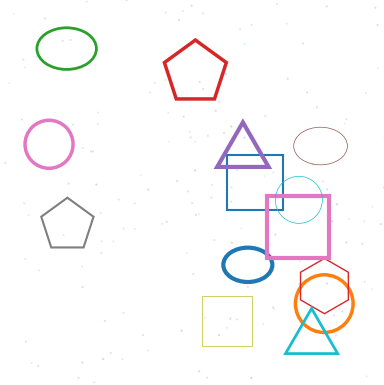[{"shape": "square", "thickness": 1.5, "radius": 0.36, "center": [0.662, 0.526]}, {"shape": "oval", "thickness": 3, "radius": 0.32, "center": [0.644, 0.312]}, {"shape": "circle", "thickness": 2.5, "radius": 0.37, "center": [0.842, 0.211]}, {"shape": "oval", "thickness": 2, "radius": 0.39, "center": [0.173, 0.874]}, {"shape": "hexagon", "thickness": 1, "radius": 0.36, "center": [0.843, 0.257]}, {"shape": "pentagon", "thickness": 2.5, "radius": 0.42, "center": [0.507, 0.811]}, {"shape": "triangle", "thickness": 3, "radius": 0.39, "center": [0.631, 0.605]}, {"shape": "oval", "thickness": 0.5, "radius": 0.35, "center": [0.833, 0.621]}, {"shape": "circle", "thickness": 2.5, "radius": 0.31, "center": [0.127, 0.625]}, {"shape": "square", "thickness": 3, "radius": 0.4, "center": [0.775, 0.41]}, {"shape": "pentagon", "thickness": 1.5, "radius": 0.36, "center": [0.175, 0.415]}, {"shape": "square", "thickness": 0.5, "radius": 0.33, "center": [0.589, 0.166]}, {"shape": "triangle", "thickness": 2, "radius": 0.39, "center": [0.809, 0.121]}, {"shape": "circle", "thickness": 0.5, "radius": 0.31, "center": [0.776, 0.481]}]